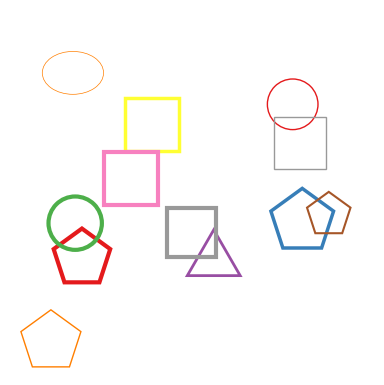[{"shape": "pentagon", "thickness": 3, "radius": 0.39, "center": [0.213, 0.329]}, {"shape": "circle", "thickness": 1, "radius": 0.33, "center": [0.76, 0.729]}, {"shape": "pentagon", "thickness": 2.5, "radius": 0.43, "center": [0.785, 0.425]}, {"shape": "circle", "thickness": 3, "radius": 0.35, "center": [0.195, 0.42]}, {"shape": "triangle", "thickness": 2, "radius": 0.4, "center": [0.555, 0.324]}, {"shape": "oval", "thickness": 0.5, "radius": 0.4, "center": [0.189, 0.811]}, {"shape": "pentagon", "thickness": 1, "radius": 0.41, "center": [0.132, 0.113]}, {"shape": "square", "thickness": 2.5, "radius": 0.34, "center": [0.395, 0.677]}, {"shape": "pentagon", "thickness": 1.5, "radius": 0.3, "center": [0.854, 0.442]}, {"shape": "square", "thickness": 3, "radius": 0.35, "center": [0.341, 0.537]}, {"shape": "square", "thickness": 3, "radius": 0.32, "center": [0.497, 0.395]}, {"shape": "square", "thickness": 1, "radius": 0.34, "center": [0.779, 0.628]}]